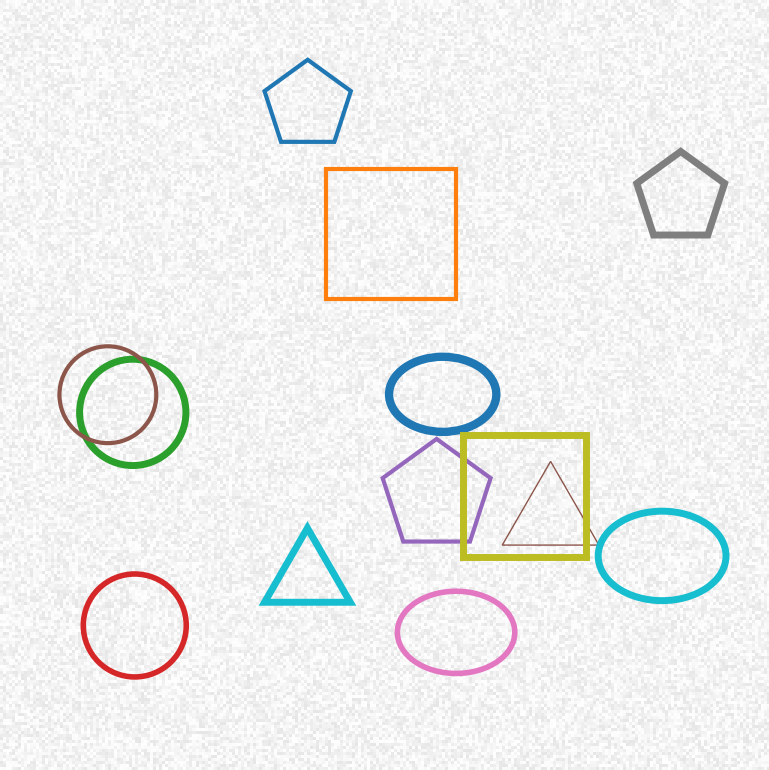[{"shape": "oval", "thickness": 3, "radius": 0.35, "center": [0.575, 0.488]}, {"shape": "pentagon", "thickness": 1.5, "radius": 0.29, "center": [0.4, 0.863]}, {"shape": "square", "thickness": 1.5, "radius": 0.42, "center": [0.508, 0.696]}, {"shape": "circle", "thickness": 2.5, "radius": 0.35, "center": [0.172, 0.464]}, {"shape": "circle", "thickness": 2, "radius": 0.33, "center": [0.175, 0.188]}, {"shape": "pentagon", "thickness": 1.5, "radius": 0.37, "center": [0.567, 0.356]}, {"shape": "triangle", "thickness": 0.5, "radius": 0.36, "center": [0.715, 0.328]}, {"shape": "circle", "thickness": 1.5, "radius": 0.31, "center": [0.14, 0.487]}, {"shape": "oval", "thickness": 2, "radius": 0.38, "center": [0.592, 0.179]}, {"shape": "pentagon", "thickness": 2.5, "radius": 0.3, "center": [0.884, 0.743]}, {"shape": "square", "thickness": 2.5, "radius": 0.4, "center": [0.681, 0.356]}, {"shape": "triangle", "thickness": 2.5, "radius": 0.32, "center": [0.399, 0.25]}, {"shape": "oval", "thickness": 2.5, "radius": 0.42, "center": [0.86, 0.278]}]